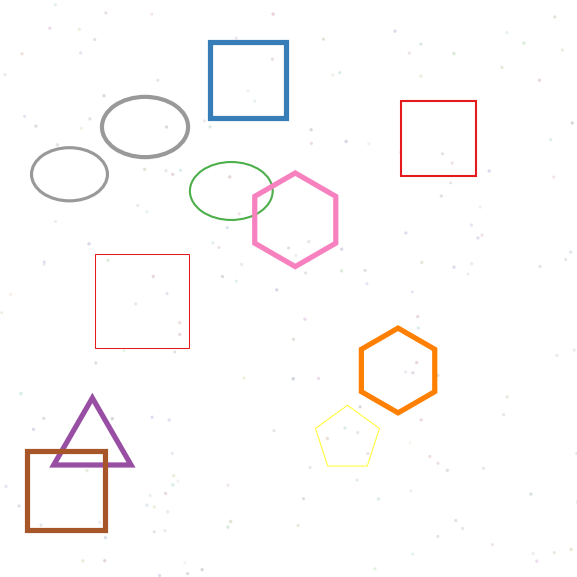[{"shape": "square", "thickness": 1, "radius": 0.32, "center": [0.76, 0.759]}, {"shape": "square", "thickness": 0.5, "radius": 0.41, "center": [0.246, 0.478]}, {"shape": "square", "thickness": 2.5, "radius": 0.33, "center": [0.429, 0.861]}, {"shape": "oval", "thickness": 1, "radius": 0.36, "center": [0.401, 0.668]}, {"shape": "triangle", "thickness": 2.5, "radius": 0.39, "center": [0.16, 0.233]}, {"shape": "hexagon", "thickness": 2.5, "radius": 0.37, "center": [0.689, 0.358]}, {"shape": "pentagon", "thickness": 0.5, "radius": 0.29, "center": [0.602, 0.239]}, {"shape": "square", "thickness": 2.5, "radius": 0.34, "center": [0.114, 0.15]}, {"shape": "hexagon", "thickness": 2.5, "radius": 0.41, "center": [0.511, 0.619]}, {"shape": "oval", "thickness": 2, "radius": 0.37, "center": [0.251, 0.779]}, {"shape": "oval", "thickness": 1.5, "radius": 0.33, "center": [0.12, 0.697]}]